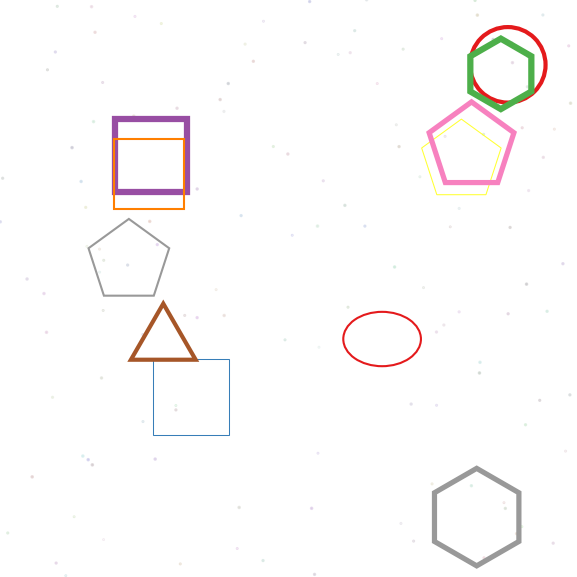[{"shape": "oval", "thickness": 1, "radius": 0.34, "center": [0.662, 0.412]}, {"shape": "circle", "thickness": 2, "radius": 0.33, "center": [0.879, 0.887]}, {"shape": "square", "thickness": 0.5, "radius": 0.33, "center": [0.33, 0.312]}, {"shape": "hexagon", "thickness": 3, "radius": 0.3, "center": [0.867, 0.871]}, {"shape": "square", "thickness": 3, "radius": 0.31, "center": [0.262, 0.73]}, {"shape": "square", "thickness": 1, "radius": 0.3, "center": [0.257, 0.697]}, {"shape": "pentagon", "thickness": 0.5, "radius": 0.36, "center": [0.799, 0.721]}, {"shape": "triangle", "thickness": 2, "radius": 0.32, "center": [0.283, 0.409]}, {"shape": "pentagon", "thickness": 2.5, "radius": 0.39, "center": [0.817, 0.745]}, {"shape": "pentagon", "thickness": 1, "radius": 0.37, "center": [0.223, 0.547]}, {"shape": "hexagon", "thickness": 2.5, "radius": 0.42, "center": [0.825, 0.104]}]